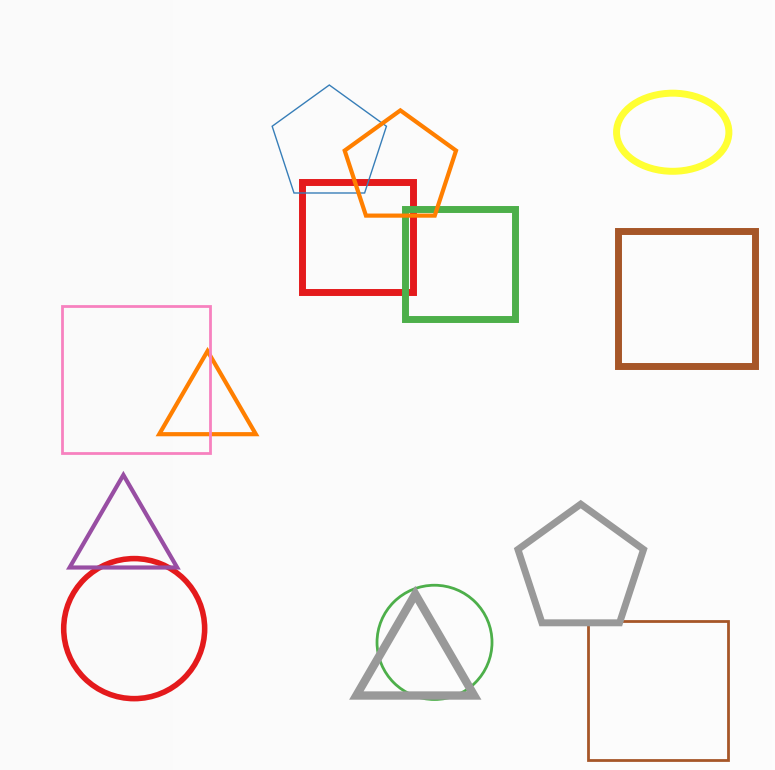[{"shape": "square", "thickness": 2.5, "radius": 0.36, "center": [0.461, 0.692]}, {"shape": "circle", "thickness": 2, "radius": 0.45, "center": [0.173, 0.184]}, {"shape": "pentagon", "thickness": 0.5, "radius": 0.39, "center": [0.425, 0.812]}, {"shape": "square", "thickness": 2.5, "radius": 0.35, "center": [0.594, 0.657]}, {"shape": "circle", "thickness": 1, "radius": 0.37, "center": [0.561, 0.166]}, {"shape": "triangle", "thickness": 1.5, "radius": 0.4, "center": [0.159, 0.303]}, {"shape": "triangle", "thickness": 1.5, "radius": 0.36, "center": [0.268, 0.472]}, {"shape": "pentagon", "thickness": 1.5, "radius": 0.38, "center": [0.517, 0.781]}, {"shape": "oval", "thickness": 2.5, "radius": 0.36, "center": [0.868, 0.828]}, {"shape": "square", "thickness": 2.5, "radius": 0.44, "center": [0.886, 0.612]}, {"shape": "square", "thickness": 1, "radius": 0.45, "center": [0.849, 0.103]}, {"shape": "square", "thickness": 1, "radius": 0.48, "center": [0.176, 0.507]}, {"shape": "pentagon", "thickness": 2.5, "radius": 0.43, "center": [0.749, 0.26]}, {"shape": "triangle", "thickness": 3, "radius": 0.44, "center": [0.536, 0.141]}]